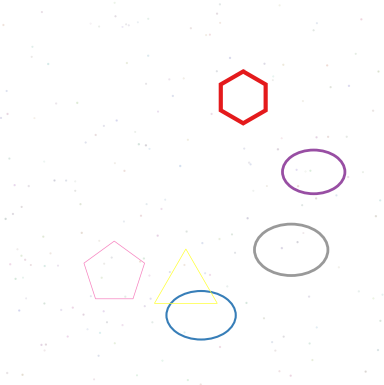[{"shape": "hexagon", "thickness": 3, "radius": 0.34, "center": [0.632, 0.747]}, {"shape": "oval", "thickness": 1.5, "radius": 0.45, "center": [0.522, 0.181]}, {"shape": "oval", "thickness": 2, "radius": 0.41, "center": [0.815, 0.554]}, {"shape": "triangle", "thickness": 0.5, "radius": 0.47, "center": [0.483, 0.259]}, {"shape": "pentagon", "thickness": 0.5, "radius": 0.41, "center": [0.297, 0.291]}, {"shape": "oval", "thickness": 2, "radius": 0.48, "center": [0.756, 0.351]}]